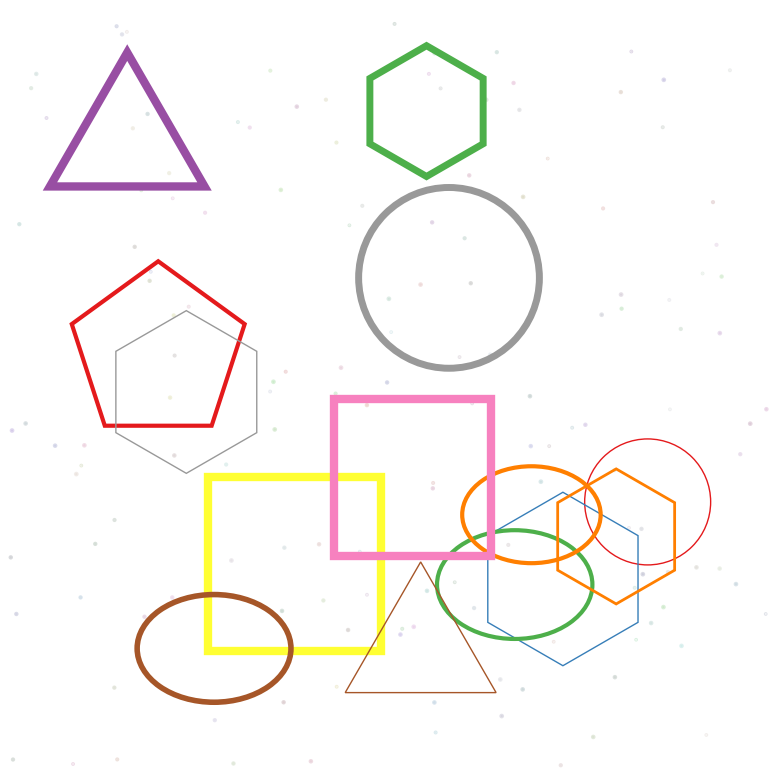[{"shape": "pentagon", "thickness": 1.5, "radius": 0.59, "center": [0.205, 0.543]}, {"shape": "circle", "thickness": 0.5, "radius": 0.41, "center": [0.841, 0.348]}, {"shape": "hexagon", "thickness": 0.5, "radius": 0.56, "center": [0.731, 0.248]}, {"shape": "oval", "thickness": 1.5, "radius": 0.5, "center": [0.668, 0.241]}, {"shape": "hexagon", "thickness": 2.5, "radius": 0.42, "center": [0.554, 0.856]}, {"shape": "triangle", "thickness": 3, "radius": 0.58, "center": [0.165, 0.816]}, {"shape": "oval", "thickness": 1.5, "radius": 0.45, "center": [0.69, 0.332]}, {"shape": "hexagon", "thickness": 1, "radius": 0.44, "center": [0.8, 0.303]}, {"shape": "square", "thickness": 3, "radius": 0.56, "center": [0.382, 0.268]}, {"shape": "oval", "thickness": 2, "radius": 0.5, "center": [0.278, 0.158]}, {"shape": "triangle", "thickness": 0.5, "radius": 0.57, "center": [0.546, 0.157]}, {"shape": "square", "thickness": 3, "radius": 0.51, "center": [0.536, 0.38]}, {"shape": "circle", "thickness": 2.5, "radius": 0.59, "center": [0.583, 0.639]}, {"shape": "hexagon", "thickness": 0.5, "radius": 0.53, "center": [0.242, 0.491]}]